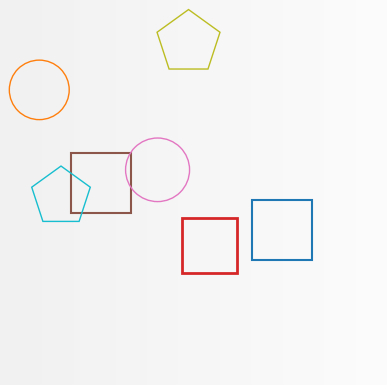[{"shape": "square", "thickness": 1.5, "radius": 0.39, "center": [0.728, 0.403]}, {"shape": "circle", "thickness": 1, "radius": 0.39, "center": [0.101, 0.767]}, {"shape": "square", "thickness": 2, "radius": 0.35, "center": [0.54, 0.363]}, {"shape": "square", "thickness": 1.5, "radius": 0.39, "center": [0.261, 0.524]}, {"shape": "circle", "thickness": 1, "radius": 0.41, "center": [0.407, 0.559]}, {"shape": "pentagon", "thickness": 1, "radius": 0.43, "center": [0.487, 0.89]}, {"shape": "pentagon", "thickness": 1, "radius": 0.4, "center": [0.157, 0.489]}]